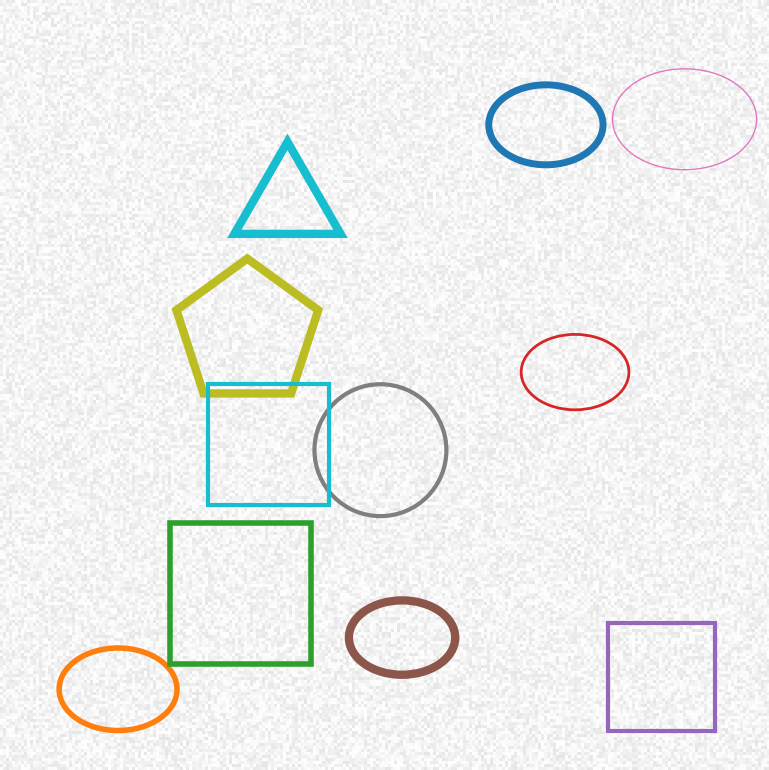[{"shape": "oval", "thickness": 2.5, "radius": 0.37, "center": [0.709, 0.838]}, {"shape": "oval", "thickness": 2, "radius": 0.38, "center": [0.153, 0.105]}, {"shape": "square", "thickness": 2, "radius": 0.46, "center": [0.313, 0.229]}, {"shape": "oval", "thickness": 1, "radius": 0.35, "center": [0.747, 0.517]}, {"shape": "square", "thickness": 1.5, "radius": 0.35, "center": [0.859, 0.121]}, {"shape": "oval", "thickness": 3, "radius": 0.35, "center": [0.522, 0.172]}, {"shape": "oval", "thickness": 0.5, "radius": 0.47, "center": [0.889, 0.845]}, {"shape": "circle", "thickness": 1.5, "radius": 0.43, "center": [0.494, 0.415]}, {"shape": "pentagon", "thickness": 3, "radius": 0.48, "center": [0.321, 0.567]}, {"shape": "square", "thickness": 1.5, "radius": 0.39, "center": [0.349, 0.422]}, {"shape": "triangle", "thickness": 3, "radius": 0.4, "center": [0.373, 0.736]}]